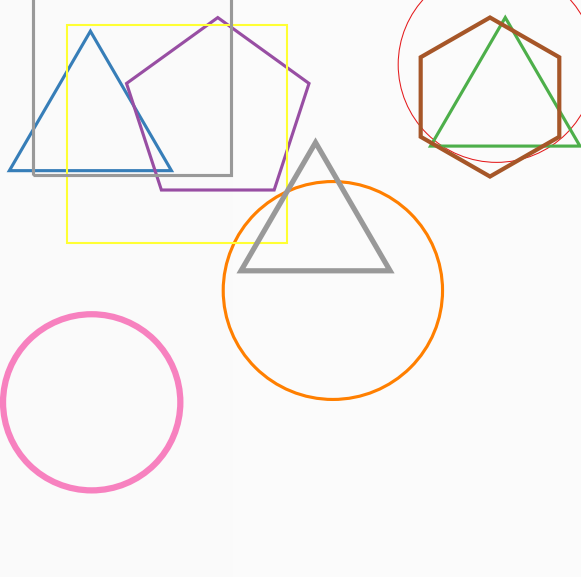[{"shape": "circle", "thickness": 0.5, "radius": 0.85, "center": [0.854, 0.887]}, {"shape": "triangle", "thickness": 1.5, "radius": 0.8, "center": [0.156, 0.784]}, {"shape": "triangle", "thickness": 1.5, "radius": 0.74, "center": [0.869, 0.82]}, {"shape": "pentagon", "thickness": 1.5, "radius": 0.83, "center": [0.375, 0.804]}, {"shape": "circle", "thickness": 1.5, "radius": 0.94, "center": [0.573, 0.496]}, {"shape": "square", "thickness": 1, "radius": 0.94, "center": [0.304, 0.767]}, {"shape": "hexagon", "thickness": 2, "radius": 0.69, "center": [0.843, 0.831]}, {"shape": "circle", "thickness": 3, "radius": 0.76, "center": [0.158, 0.302]}, {"shape": "triangle", "thickness": 2.5, "radius": 0.74, "center": [0.543, 0.604]}, {"shape": "square", "thickness": 1.5, "radius": 0.85, "center": [0.228, 0.866]}]